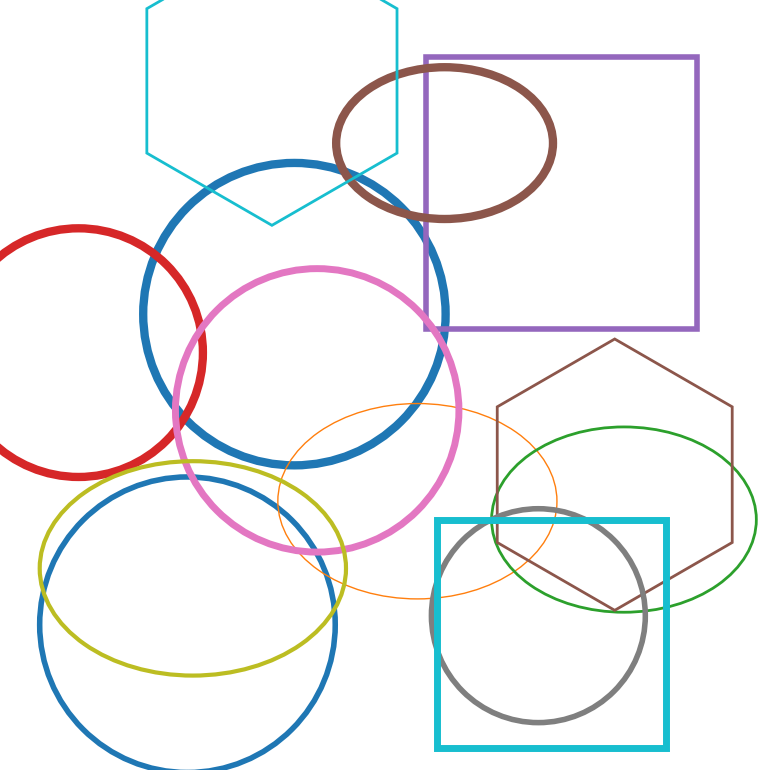[{"shape": "circle", "thickness": 3, "radius": 0.98, "center": [0.382, 0.592]}, {"shape": "circle", "thickness": 2, "radius": 0.96, "center": [0.243, 0.189]}, {"shape": "oval", "thickness": 0.5, "radius": 0.91, "center": [0.542, 0.349]}, {"shape": "oval", "thickness": 1, "radius": 0.86, "center": [0.81, 0.325]}, {"shape": "circle", "thickness": 3, "radius": 0.81, "center": [0.102, 0.542]}, {"shape": "square", "thickness": 2, "radius": 0.88, "center": [0.729, 0.75]}, {"shape": "hexagon", "thickness": 1, "radius": 0.88, "center": [0.798, 0.384]}, {"shape": "oval", "thickness": 3, "radius": 0.7, "center": [0.577, 0.814]}, {"shape": "circle", "thickness": 2.5, "radius": 0.92, "center": [0.412, 0.467]}, {"shape": "circle", "thickness": 2, "radius": 0.69, "center": [0.699, 0.2]}, {"shape": "oval", "thickness": 1.5, "radius": 0.99, "center": [0.25, 0.262]}, {"shape": "hexagon", "thickness": 1, "radius": 0.94, "center": [0.353, 0.895]}, {"shape": "square", "thickness": 2.5, "radius": 0.74, "center": [0.716, 0.177]}]